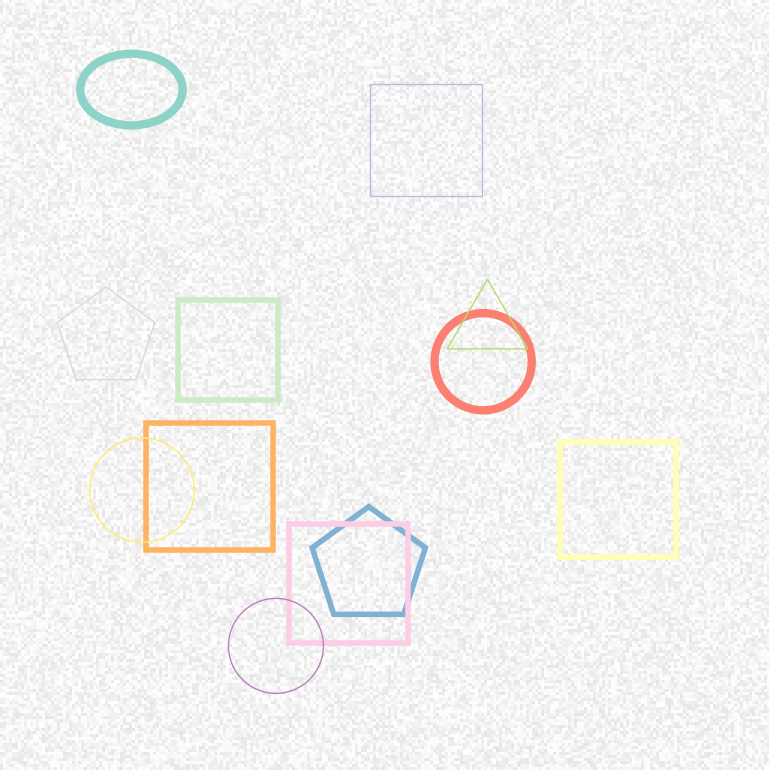[{"shape": "oval", "thickness": 3, "radius": 0.33, "center": [0.171, 0.884]}, {"shape": "square", "thickness": 2, "radius": 0.37, "center": [0.803, 0.351]}, {"shape": "square", "thickness": 0.5, "radius": 0.36, "center": [0.554, 0.819]}, {"shape": "circle", "thickness": 3, "radius": 0.32, "center": [0.627, 0.53]}, {"shape": "pentagon", "thickness": 2, "radius": 0.39, "center": [0.479, 0.265]}, {"shape": "square", "thickness": 2, "radius": 0.41, "center": [0.272, 0.369]}, {"shape": "triangle", "thickness": 0.5, "radius": 0.3, "center": [0.633, 0.577]}, {"shape": "square", "thickness": 2, "radius": 0.39, "center": [0.452, 0.242]}, {"shape": "pentagon", "thickness": 0.5, "radius": 0.33, "center": [0.138, 0.561]}, {"shape": "circle", "thickness": 0.5, "radius": 0.31, "center": [0.358, 0.161]}, {"shape": "square", "thickness": 2, "radius": 0.32, "center": [0.296, 0.545]}, {"shape": "circle", "thickness": 0.5, "radius": 0.34, "center": [0.185, 0.364]}]